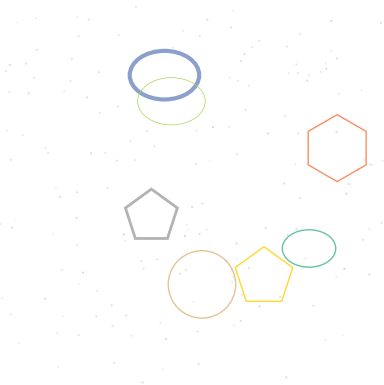[{"shape": "oval", "thickness": 1, "radius": 0.35, "center": [0.803, 0.355]}, {"shape": "hexagon", "thickness": 1, "radius": 0.43, "center": [0.876, 0.615]}, {"shape": "oval", "thickness": 3, "radius": 0.45, "center": [0.427, 0.805]}, {"shape": "oval", "thickness": 0.5, "radius": 0.44, "center": [0.445, 0.737]}, {"shape": "pentagon", "thickness": 1, "radius": 0.39, "center": [0.686, 0.281]}, {"shape": "circle", "thickness": 1, "radius": 0.44, "center": [0.525, 0.261]}, {"shape": "pentagon", "thickness": 2, "radius": 0.35, "center": [0.393, 0.438]}]